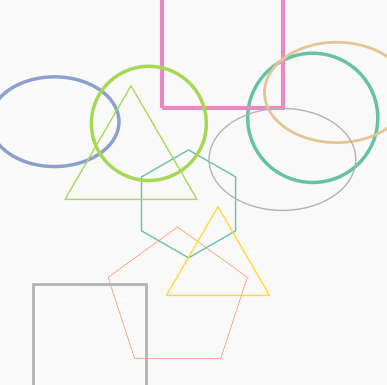[{"shape": "circle", "thickness": 2.5, "radius": 0.84, "center": [0.807, 0.694]}, {"shape": "hexagon", "thickness": 1, "radius": 0.7, "center": [0.487, 0.47]}, {"shape": "pentagon", "thickness": 0.5, "radius": 0.94, "center": [0.459, 0.221]}, {"shape": "oval", "thickness": 2.5, "radius": 0.83, "center": [0.141, 0.684]}, {"shape": "square", "thickness": 3, "radius": 0.78, "center": [0.575, 0.876]}, {"shape": "circle", "thickness": 2.5, "radius": 0.74, "center": [0.384, 0.679]}, {"shape": "triangle", "thickness": 1, "radius": 0.98, "center": [0.338, 0.58]}, {"shape": "triangle", "thickness": 1, "radius": 0.77, "center": [0.562, 0.31]}, {"shape": "oval", "thickness": 2, "radius": 0.93, "center": [0.869, 0.76]}, {"shape": "oval", "thickness": 1, "radius": 0.95, "center": [0.729, 0.586]}, {"shape": "square", "thickness": 2, "radius": 0.73, "center": [0.231, 0.116]}]